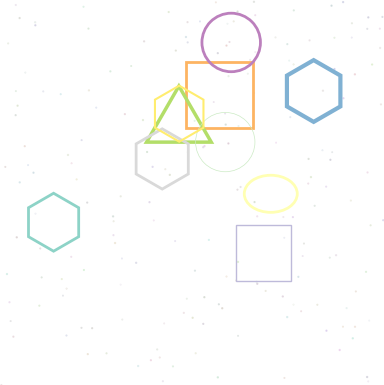[{"shape": "hexagon", "thickness": 2, "radius": 0.38, "center": [0.139, 0.423]}, {"shape": "oval", "thickness": 2, "radius": 0.34, "center": [0.703, 0.497]}, {"shape": "square", "thickness": 1, "radius": 0.36, "center": [0.684, 0.343]}, {"shape": "hexagon", "thickness": 3, "radius": 0.4, "center": [0.815, 0.764]}, {"shape": "square", "thickness": 2, "radius": 0.43, "center": [0.57, 0.753]}, {"shape": "triangle", "thickness": 2.5, "radius": 0.49, "center": [0.465, 0.679]}, {"shape": "hexagon", "thickness": 2, "radius": 0.39, "center": [0.421, 0.587]}, {"shape": "circle", "thickness": 2, "radius": 0.38, "center": [0.601, 0.89]}, {"shape": "circle", "thickness": 0.5, "radius": 0.39, "center": [0.585, 0.631]}, {"shape": "hexagon", "thickness": 1.5, "radius": 0.36, "center": [0.465, 0.705]}]